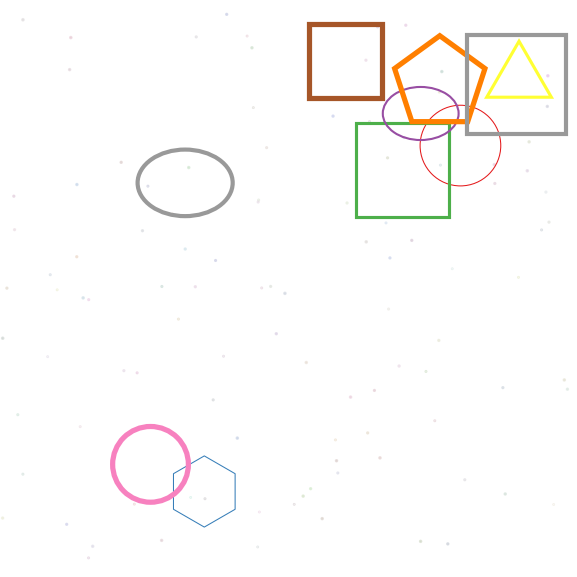[{"shape": "circle", "thickness": 0.5, "radius": 0.35, "center": [0.797, 0.747]}, {"shape": "hexagon", "thickness": 0.5, "radius": 0.31, "center": [0.354, 0.148]}, {"shape": "square", "thickness": 1.5, "radius": 0.4, "center": [0.697, 0.705]}, {"shape": "oval", "thickness": 1, "radius": 0.33, "center": [0.728, 0.803]}, {"shape": "pentagon", "thickness": 2.5, "radius": 0.41, "center": [0.762, 0.855]}, {"shape": "triangle", "thickness": 1.5, "radius": 0.32, "center": [0.899, 0.863]}, {"shape": "square", "thickness": 2.5, "radius": 0.32, "center": [0.598, 0.893]}, {"shape": "circle", "thickness": 2.5, "radius": 0.33, "center": [0.261, 0.195]}, {"shape": "oval", "thickness": 2, "radius": 0.41, "center": [0.321, 0.682]}, {"shape": "square", "thickness": 2, "radius": 0.43, "center": [0.894, 0.852]}]